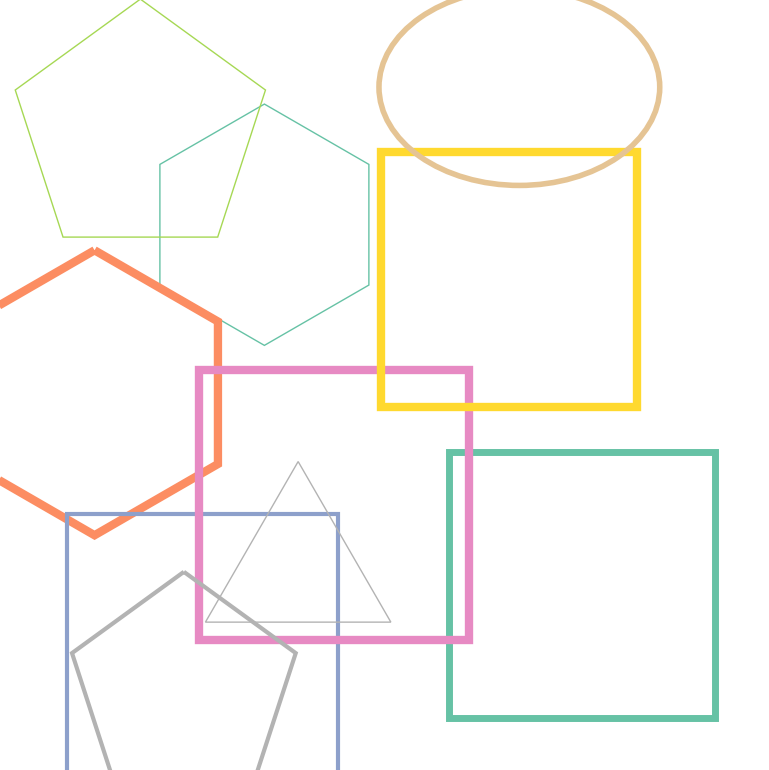[{"shape": "square", "thickness": 2.5, "radius": 0.86, "center": [0.756, 0.241]}, {"shape": "hexagon", "thickness": 0.5, "radius": 0.78, "center": [0.343, 0.708]}, {"shape": "hexagon", "thickness": 3, "radius": 0.93, "center": [0.123, 0.49]}, {"shape": "square", "thickness": 1.5, "radius": 0.88, "center": [0.263, 0.157]}, {"shape": "square", "thickness": 3, "radius": 0.88, "center": [0.434, 0.344]}, {"shape": "pentagon", "thickness": 0.5, "radius": 0.85, "center": [0.182, 0.83]}, {"shape": "square", "thickness": 3, "radius": 0.83, "center": [0.661, 0.637]}, {"shape": "oval", "thickness": 2, "radius": 0.91, "center": [0.674, 0.887]}, {"shape": "pentagon", "thickness": 1.5, "radius": 0.76, "center": [0.239, 0.105]}, {"shape": "triangle", "thickness": 0.5, "radius": 0.7, "center": [0.387, 0.262]}]